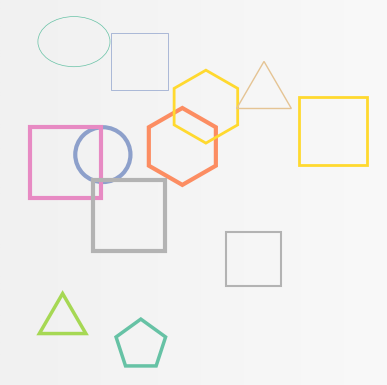[{"shape": "oval", "thickness": 0.5, "radius": 0.47, "center": [0.191, 0.892]}, {"shape": "pentagon", "thickness": 2.5, "radius": 0.34, "center": [0.363, 0.104]}, {"shape": "hexagon", "thickness": 3, "radius": 0.5, "center": [0.471, 0.62]}, {"shape": "circle", "thickness": 3, "radius": 0.36, "center": [0.265, 0.598]}, {"shape": "square", "thickness": 0.5, "radius": 0.37, "center": [0.36, 0.839]}, {"shape": "square", "thickness": 3, "radius": 0.46, "center": [0.17, 0.579]}, {"shape": "triangle", "thickness": 2.5, "radius": 0.35, "center": [0.162, 0.168]}, {"shape": "hexagon", "thickness": 2, "radius": 0.47, "center": [0.531, 0.723]}, {"shape": "square", "thickness": 2, "radius": 0.44, "center": [0.859, 0.66]}, {"shape": "triangle", "thickness": 1, "radius": 0.41, "center": [0.681, 0.759]}, {"shape": "square", "thickness": 1.5, "radius": 0.36, "center": [0.655, 0.327]}, {"shape": "square", "thickness": 3, "radius": 0.47, "center": [0.334, 0.44]}]